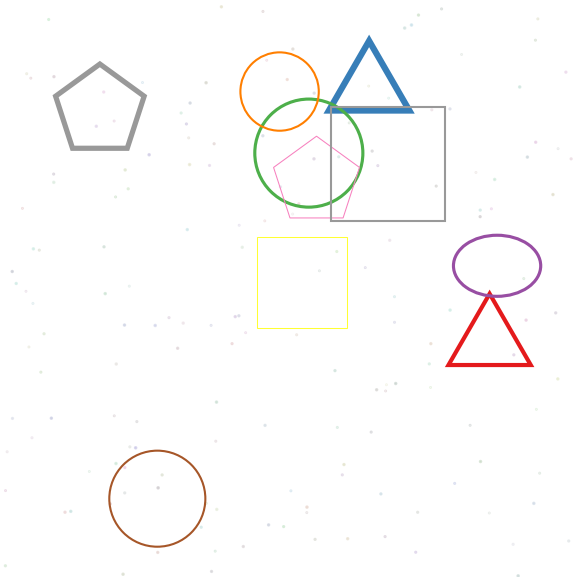[{"shape": "triangle", "thickness": 2, "radius": 0.41, "center": [0.848, 0.408]}, {"shape": "triangle", "thickness": 3, "radius": 0.4, "center": [0.639, 0.848]}, {"shape": "circle", "thickness": 1.5, "radius": 0.47, "center": [0.535, 0.734]}, {"shape": "oval", "thickness": 1.5, "radius": 0.38, "center": [0.861, 0.539]}, {"shape": "circle", "thickness": 1, "radius": 0.34, "center": [0.484, 0.841]}, {"shape": "square", "thickness": 0.5, "radius": 0.39, "center": [0.523, 0.51]}, {"shape": "circle", "thickness": 1, "radius": 0.42, "center": [0.272, 0.136]}, {"shape": "pentagon", "thickness": 0.5, "radius": 0.39, "center": [0.548, 0.685]}, {"shape": "pentagon", "thickness": 2.5, "radius": 0.4, "center": [0.173, 0.808]}, {"shape": "square", "thickness": 1, "radius": 0.49, "center": [0.672, 0.715]}]